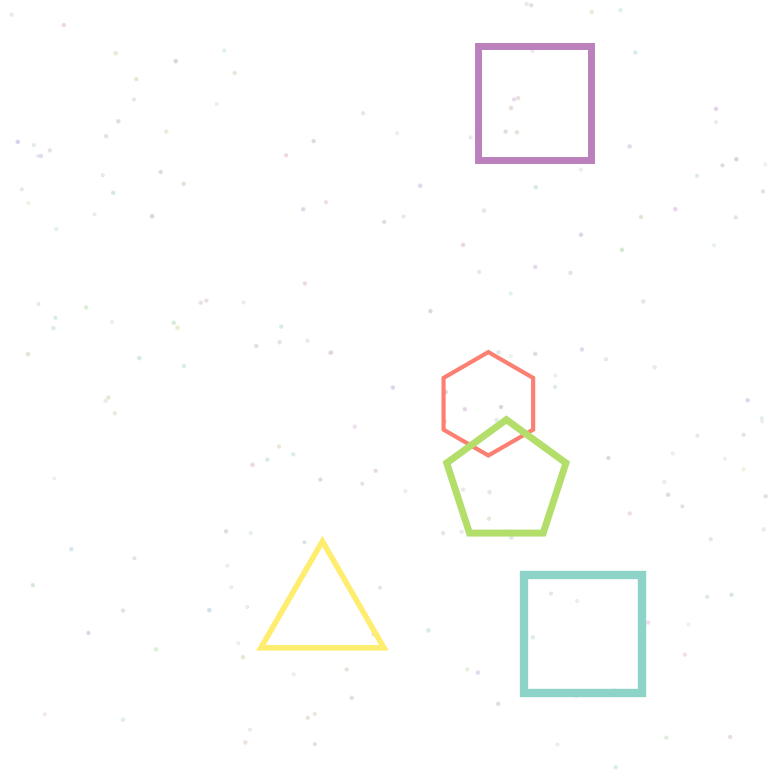[{"shape": "square", "thickness": 3, "radius": 0.38, "center": [0.757, 0.177]}, {"shape": "hexagon", "thickness": 1.5, "radius": 0.34, "center": [0.634, 0.476]}, {"shape": "pentagon", "thickness": 2.5, "radius": 0.41, "center": [0.658, 0.374]}, {"shape": "square", "thickness": 2.5, "radius": 0.37, "center": [0.694, 0.866]}, {"shape": "triangle", "thickness": 2, "radius": 0.46, "center": [0.419, 0.205]}]